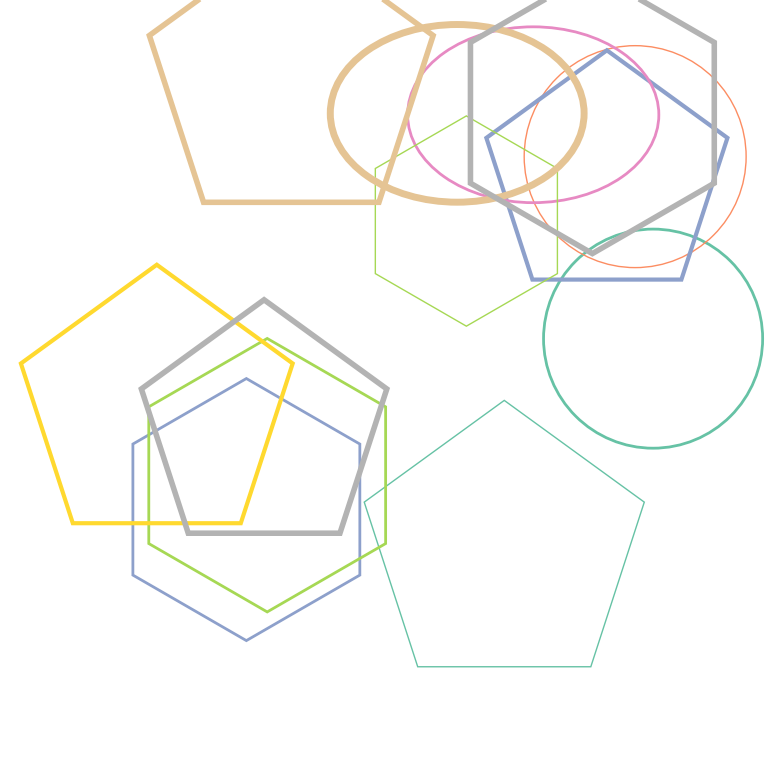[{"shape": "pentagon", "thickness": 0.5, "radius": 0.96, "center": [0.655, 0.289]}, {"shape": "circle", "thickness": 1, "radius": 0.71, "center": [0.848, 0.56]}, {"shape": "circle", "thickness": 0.5, "radius": 0.72, "center": [0.825, 0.797]}, {"shape": "pentagon", "thickness": 1.5, "radius": 0.82, "center": [0.788, 0.77]}, {"shape": "hexagon", "thickness": 1, "radius": 0.85, "center": [0.32, 0.338]}, {"shape": "oval", "thickness": 1, "radius": 0.82, "center": [0.693, 0.851]}, {"shape": "hexagon", "thickness": 0.5, "radius": 0.68, "center": [0.606, 0.713]}, {"shape": "hexagon", "thickness": 1, "radius": 0.89, "center": [0.347, 0.383]}, {"shape": "pentagon", "thickness": 1.5, "radius": 0.93, "center": [0.204, 0.471]}, {"shape": "oval", "thickness": 2.5, "radius": 0.82, "center": [0.594, 0.853]}, {"shape": "pentagon", "thickness": 2, "radius": 0.97, "center": [0.378, 0.894]}, {"shape": "hexagon", "thickness": 2, "radius": 0.91, "center": [0.769, 0.854]}, {"shape": "pentagon", "thickness": 2, "radius": 0.84, "center": [0.343, 0.443]}]